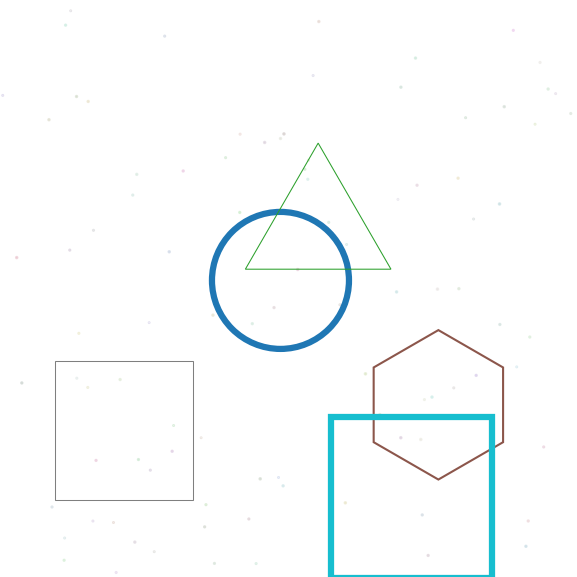[{"shape": "circle", "thickness": 3, "radius": 0.59, "center": [0.486, 0.514]}, {"shape": "triangle", "thickness": 0.5, "radius": 0.73, "center": [0.551, 0.606]}, {"shape": "hexagon", "thickness": 1, "radius": 0.65, "center": [0.759, 0.298]}, {"shape": "square", "thickness": 0.5, "radius": 0.6, "center": [0.215, 0.254]}, {"shape": "square", "thickness": 3, "radius": 0.7, "center": [0.712, 0.138]}]